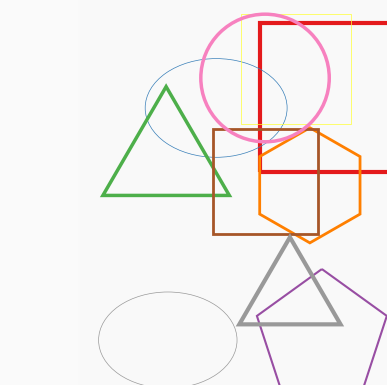[{"shape": "square", "thickness": 3, "radius": 0.97, "center": [0.865, 0.747]}, {"shape": "oval", "thickness": 0.5, "radius": 0.92, "center": [0.558, 0.72]}, {"shape": "triangle", "thickness": 2.5, "radius": 0.94, "center": [0.429, 0.587]}, {"shape": "pentagon", "thickness": 1.5, "radius": 0.88, "center": [0.831, 0.125]}, {"shape": "hexagon", "thickness": 2, "radius": 0.75, "center": [0.8, 0.519]}, {"shape": "square", "thickness": 0.5, "radius": 0.71, "center": [0.765, 0.821]}, {"shape": "square", "thickness": 2, "radius": 0.68, "center": [0.685, 0.529]}, {"shape": "circle", "thickness": 2.5, "radius": 0.83, "center": [0.684, 0.797]}, {"shape": "triangle", "thickness": 3, "radius": 0.75, "center": [0.748, 0.233]}, {"shape": "oval", "thickness": 0.5, "radius": 0.89, "center": [0.433, 0.117]}]